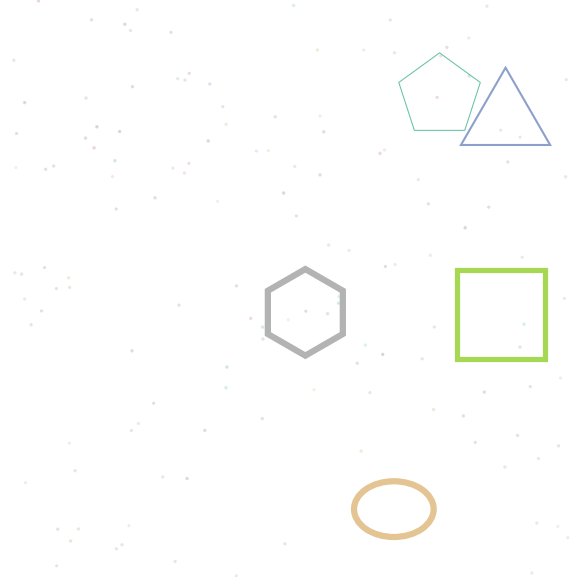[{"shape": "pentagon", "thickness": 0.5, "radius": 0.37, "center": [0.761, 0.833]}, {"shape": "triangle", "thickness": 1, "radius": 0.45, "center": [0.875, 0.793]}, {"shape": "square", "thickness": 2.5, "radius": 0.38, "center": [0.868, 0.455]}, {"shape": "oval", "thickness": 3, "radius": 0.34, "center": [0.682, 0.118]}, {"shape": "hexagon", "thickness": 3, "radius": 0.37, "center": [0.529, 0.458]}]